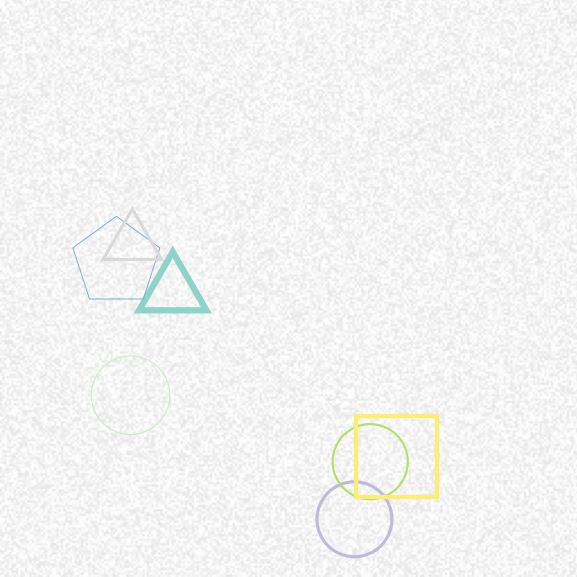[{"shape": "triangle", "thickness": 3, "radius": 0.34, "center": [0.299, 0.495]}, {"shape": "circle", "thickness": 1.5, "radius": 0.32, "center": [0.614, 0.1]}, {"shape": "pentagon", "thickness": 0.5, "radius": 0.4, "center": [0.202, 0.545]}, {"shape": "circle", "thickness": 1, "radius": 0.33, "center": [0.641, 0.2]}, {"shape": "triangle", "thickness": 1.5, "radius": 0.29, "center": [0.229, 0.579]}, {"shape": "circle", "thickness": 0.5, "radius": 0.34, "center": [0.226, 0.315]}, {"shape": "square", "thickness": 2, "radius": 0.35, "center": [0.686, 0.209]}]